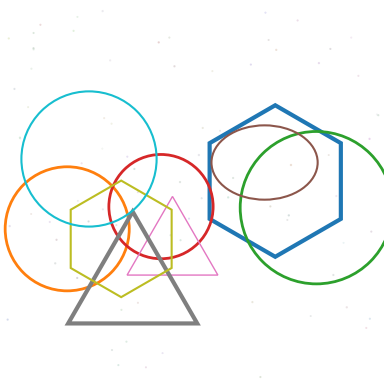[{"shape": "hexagon", "thickness": 3, "radius": 0.98, "center": [0.715, 0.53]}, {"shape": "circle", "thickness": 2, "radius": 0.81, "center": [0.175, 0.406]}, {"shape": "circle", "thickness": 2, "radius": 0.99, "center": [0.822, 0.461]}, {"shape": "circle", "thickness": 2, "radius": 0.68, "center": [0.418, 0.463]}, {"shape": "oval", "thickness": 1.5, "radius": 0.69, "center": [0.687, 0.578]}, {"shape": "triangle", "thickness": 1, "radius": 0.68, "center": [0.448, 0.354]}, {"shape": "triangle", "thickness": 3, "radius": 0.97, "center": [0.345, 0.257]}, {"shape": "hexagon", "thickness": 1.5, "radius": 0.76, "center": [0.315, 0.38]}, {"shape": "circle", "thickness": 1.5, "radius": 0.88, "center": [0.231, 0.587]}]